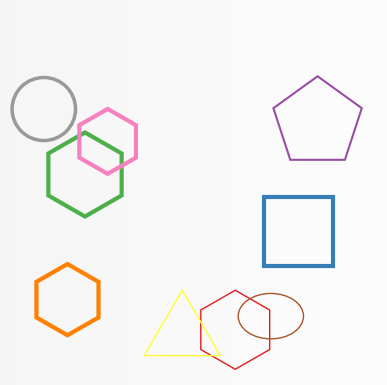[{"shape": "hexagon", "thickness": 1, "radius": 0.51, "center": [0.607, 0.143]}, {"shape": "square", "thickness": 3, "radius": 0.45, "center": [0.772, 0.399]}, {"shape": "hexagon", "thickness": 3, "radius": 0.55, "center": [0.219, 0.547]}, {"shape": "pentagon", "thickness": 1.5, "radius": 0.6, "center": [0.82, 0.682]}, {"shape": "hexagon", "thickness": 3, "radius": 0.46, "center": [0.174, 0.222]}, {"shape": "triangle", "thickness": 1, "radius": 0.57, "center": [0.47, 0.133]}, {"shape": "oval", "thickness": 1, "radius": 0.42, "center": [0.699, 0.179]}, {"shape": "hexagon", "thickness": 3, "radius": 0.42, "center": [0.278, 0.633]}, {"shape": "circle", "thickness": 2.5, "radius": 0.41, "center": [0.113, 0.717]}]